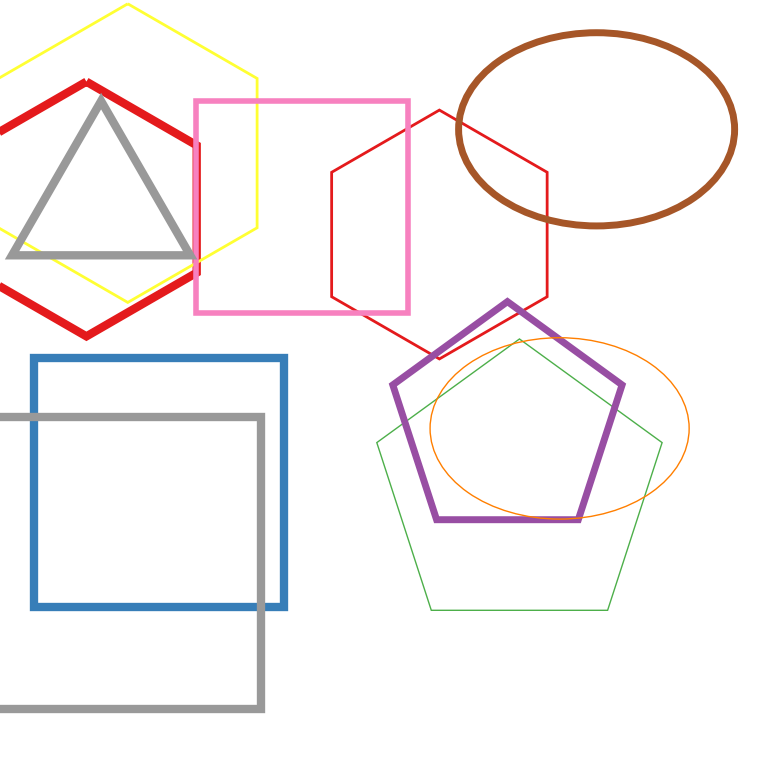[{"shape": "hexagon", "thickness": 1, "radius": 0.81, "center": [0.571, 0.695]}, {"shape": "hexagon", "thickness": 3, "radius": 0.83, "center": [0.112, 0.729]}, {"shape": "square", "thickness": 3, "radius": 0.81, "center": [0.207, 0.374]}, {"shape": "pentagon", "thickness": 0.5, "radius": 0.97, "center": [0.675, 0.365]}, {"shape": "pentagon", "thickness": 2.5, "radius": 0.78, "center": [0.659, 0.452]}, {"shape": "oval", "thickness": 0.5, "radius": 0.84, "center": [0.727, 0.444]}, {"shape": "hexagon", "thickness": 1, "radius": 0.97, "center": [0.166, 0.801]}, {"shape": "oval", "thickness": 2.5, "radius": 0.9, "center": [0.775, 0.832]}, {"shape": "square", "thickness": 2, "radius": 0.69, "center": [0.392, 0.731]}, {"shape": "square", "thickness": 3, "radius": 0.95, "center": [0.149, 0.269]}, {"shape": "triangle", "thickness": 3, "radius": 0.67, "center": [0.131, 0.735]}]